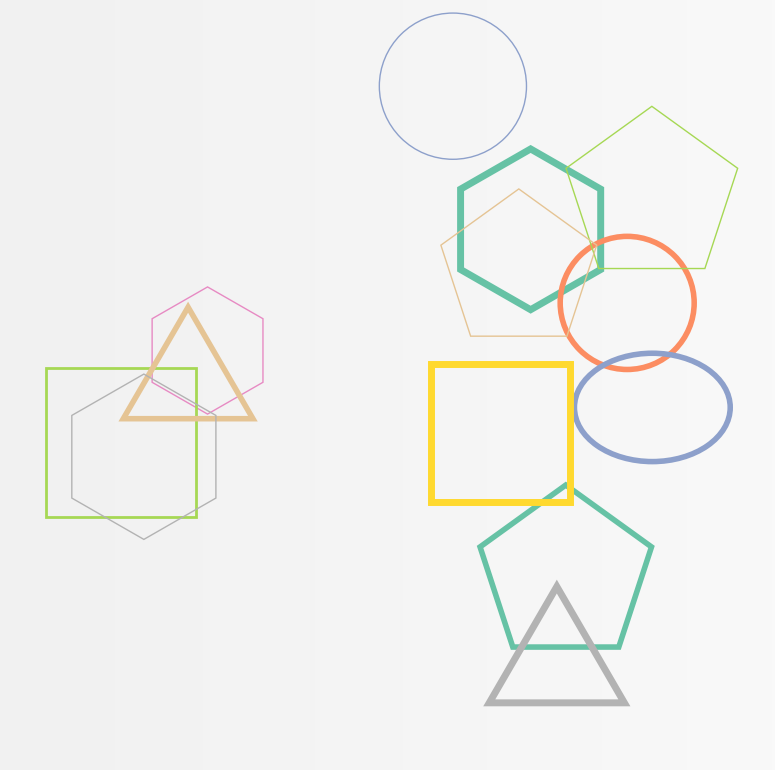[{"shape": "hexagon", "thickness": 2.5, "radius": 0.52, "center": [0.685, 0.702]}, {"shape": "pentagon", "thickness": 2, "radius": 0.58, "center": [0.73, 0.254]}, {"shape": "circle", "thickness": 2, "radius": 0.43, "center": [0.809, 0.607]}, {"shape": "oval", "thickness": 2, "radius": 0.5, "center": [0.842, 0.471]}, {"shape": "circle", "thickness": 0.5, "radius": 0.47, "center": [0.584, 0.888]}, {"shape": "hexagon", "thickness": 0.5, "radius": 0.41, "center": [0.268, 0.545]}, {"shape": "pentagon", "thickness": 0.5, "radius": 0.58, "center": [0.841, 0.745]}, {"shape": "square", "thickness": 1, "radius": 0.49, "center": [0.156, 0.426]}, {"shape": "square", "thickness": 2.5, "radius": 0.45, "center": [0.646, 0.437]}, {"shape": "triangle", "thickness": 2, "radius": 0.48, "center": [0.243, 0.505]}, {"shape": "pentagon", "thickness": 0.5, "radius": 0.53, "center": [0.669, 0.649]}, {"shape": "hexagon", "thickness": 0.5, "radius": 0.54, "center": [0.186, 0.407]}, {"shape": "triangle", "thickness": 2.5, "radius": 0.5, "center": [0.718, 0.138]}]